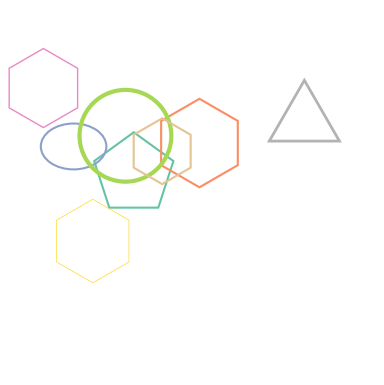[{"shape": "pentagon", "thickness": 1.5, "radius": 0.54, "center": [0.348, 0.548]}, {"shape": "hexagon", "thickness": 1.5, "radius": 0.57, "center": [0.518, 0.628]}, {"shape": "oval", "thickness": 1.5, "radius": 0.43, "center": [0.191, 0.62]}, {"shape": "hexagon", "thickness": 1, "radius": 0.51, "center": [0.113, 0.771]}, {"shape": "circle", "thickness": 3, "radius": 0.6, "center": [0.326, 0.647]}, {"shape": "hexagon", "thickness": 0.5, "radius": 0.54, "center": [0.241, 0.374]}, {"shape": "hexagon", "thickness": 1.5, "radius": 0.43, "center": [0.421, 0.607]}, {"shape": "triangle", "thickness": 2, "radius": 0.53, "center": [0.791, 0.686]}]